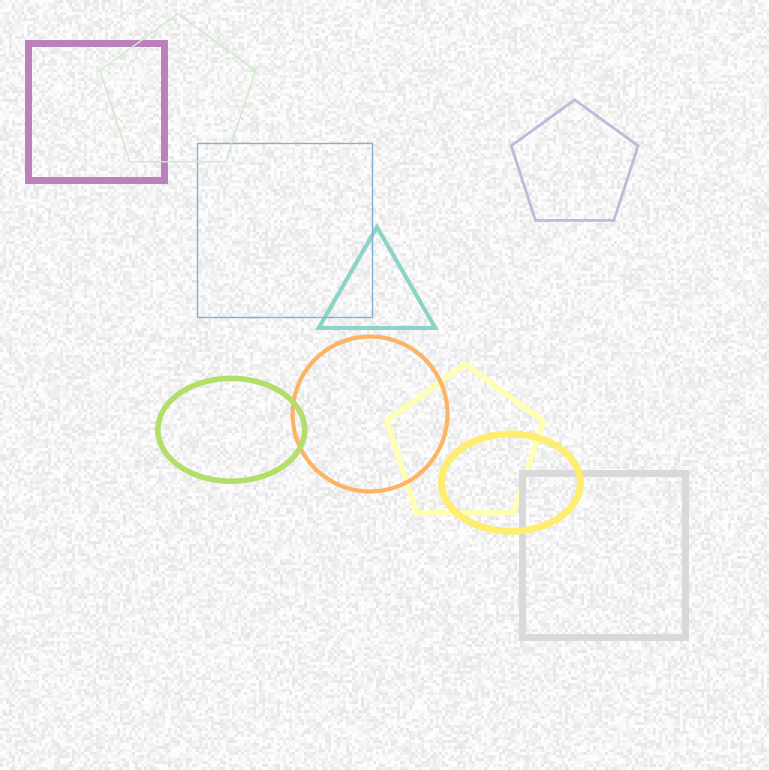[{"shape": "triangle", "thickness": 1.5, "radius": 0.44, "center": [0.49, 0.618]}, {"shape": "pentagon", "thickness": 2, "radius": 0.53, "center": [0.604, 0.42]}, {"shape": "pentagon", "thickness": 1, "radius": 0.43, "center": [0.746, 0.784]}, {"shape": "square", "thickness": 0.5, "radius": 0.57, "center": [0.369, 0.701]}, {"shape": "circle", "thickness": 1.5, "radius": 0.5, "center": [0.481, 0.462]}, {"shape": "oval", "thickness": 2, "radius": 0.48, "center": [0.3, 0.442]}, {"shape": "square", "thickness": 2.5, "radius": 0.53, "center": [0.784, 0.279]}, {"shape": "square", "thickness": 2.5, "radius": 0.44, "center": [0.125, 0.855]}, {"shape": "pentagon", "thickness": 0.5, "radius": 0.53, "center": [0.231, 0.876]}, {"shape": "oval", "thickness": 2.5, "radius": 0.45, "center": [0.664, 0.373]}]